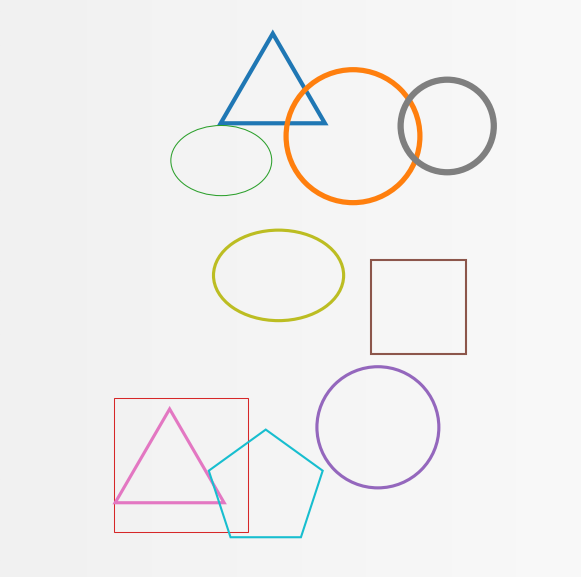[{"shape": "triangle", "thickness": 2, "radius": 0.52, "center": [0.469, 0.837]}, {"shape": "circle", "thickness": 2.5, "radius": 0.58, "center": [0.607, 0.763]}, {"shape": "oval", "thickness": 0.5, "radius": 0.43, "center": [0.381, 0.721]}, {"shape": "square", "thickness": 0.5, "radius": 0.58, "center": [0.312, 0.194]}, {"shape": "circle", "thickness": 1.5, "radius": 0.52, "center": [0.65, 0.259]}, {"shape": "square", "thickness": 1, "radius": 0.41, "center": [0.72, 0.468]}, {"shape": "triangle", "thickness": 1.5, "radius": 0.54, "center": [0.292, 0.183]}, {"shape": "circle", "thickness": 3, "radius": 0.4, "center": [0.769, 0.781]}, {"shape": "oval", "thickness": 1.5, "radius": 0.56, "center": [0.479, 0.522]}, {"shape": "pentagon", "thickness": 1, "radius": 0.52, "center": [0.457, 0.152]}]